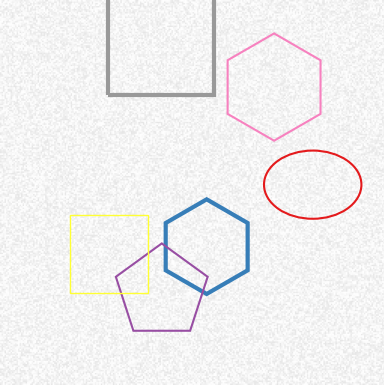[{"shape": "oval", "thickness": 1.5, "radius": 0.63, "center": [0.812, 0.52]}, {"shape": "hexagon", "thickness": 3, "radius": 0.61, "center": [0.537, 0.359]}, {"shape": "pentagon", "thickness": 1.5, "radius": 0.63, "center": [0.42, 0.242]}, {"shape": "square", "thickness": 1, "radius": 0.51, "center": [0.284, 0.341]}, {"shape": "hexagon", "thickness": 1.5, "radius": 0.7, "center": [0.712, 0.774]}, {"shape": "square", "thickness": 3, "radius": 0.69, "center": [0.419, 0.891]}]